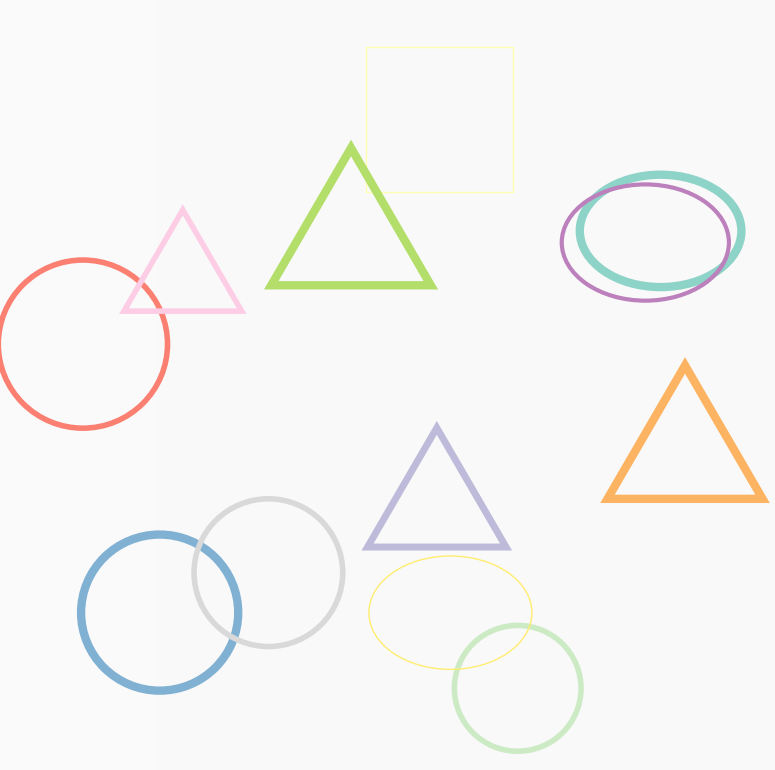[{"shape": "oval", "thickness": 3, "radius": 0.52, "center": [0.852, 0.7]}, {"shape": "square", "thickness": 0.5, "radius": 0.47, "center": [0.567, 0.845]}, {"shape": "triangle", "thickness": 2.5, "radius": 0.52, "center": [0.564, 0.341]}, {"shape": "circle", "thickness": 2, "radius": 0.55, "center": [0.107, 0.553]}, {"shape": "circle", "thickness": 3, "radius": 0.51, "center": [0.206, 0.204]}, {"shape": "triangle", "thickness": 3, "radius": 0.58, "center": [0.884, 0.41]}, {"shape": "triangle", "thickness": 3, "radius": 0.59, "center": [0.453, 0.689]}, {"shape": "triangle", "thickness": 2, "radius": 0.44, "center": [0.236, 0.64]}, {"shape": "circle", "thickness": 2, "radius": 0.48, "center": [0.346, 0.256]}, {"shape": "oval", "thickness": 1.5, "radius": 0.54, "center": [0.833, 0.685]}, {"shape": "circle", "thickness": 2, "radius": 0.41, "center": [0.668, 0.106]}, {"shape": "oval", "thickness": 0.5, "radius": 0.53, "center": [0.581, 0.204]}]